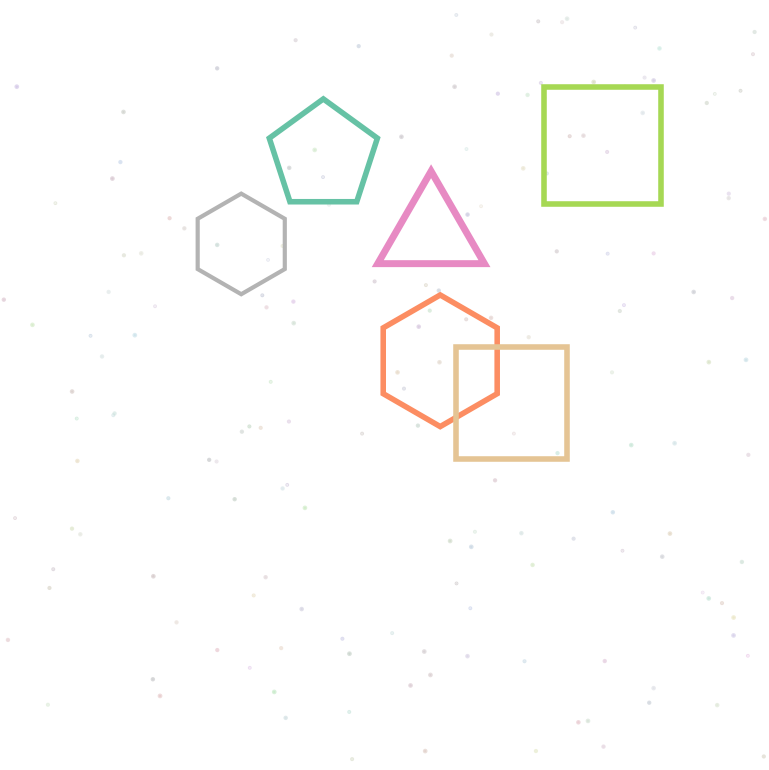[{"shape": "pentagon", "thickness": 2, "radius": 0.37, "center": [0.42, 0.798]}, {"shape": "hexagon", "thickness": 2, "radius": 0.43, "center": [0.572, 0.531]}, {"shape": "triangle", "thickness": 2.5, "radius": 0.4, "center": [0.56, 0.698]}, {"shape": "square", "thickness": 2, "radius": 0.38, "center": [0.783, 0.811]}, {"shape": "square", "thickness": 2, "radius": 0.36, "center": [0.664, 0.476]}, {"shape": "hexagon", "thickness": 1.5, "radius": 0.33, "center": [0.313, 0.683]}]